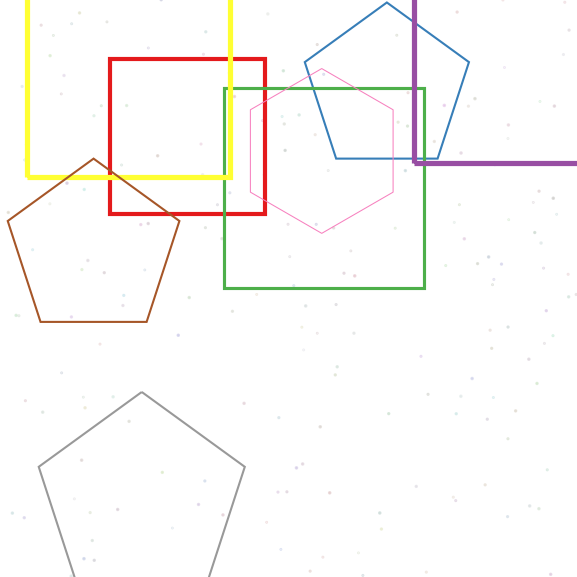[{"shape": "square", "thickness": 2, "radius": 0.67, "center": [0.325, 0.763]}, {"shape": "pentagon", "thickness": 1, "radius": 0.75, "center": [0.67, 0.845]}, {"shape": "square", "thickness": 1.5, "radius": 0.87, "center": [0.561, 0.674]}, {"shape": "square", "thickness": 2.5, "radius": 0.79, "center": [0.875, 0.876]}, {"shape": "square", "thickness": 2.5, "radius": 0.88, "center": [0.222, 0.869]}, {"shape": "pentagon", "thickness": 1, "radius": 0.78, "center": [0.162, 0.568]}, {"shape": "hexagon", "thickness": 0.5, "radius": 0.71, "center": [0.557, 0.738]}, {"shape": "pentagon", "thickness": 1, "radius": 0.94, "center": [0.245, 0.133]}]